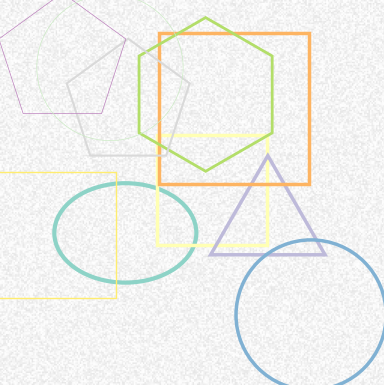[{"shape": "oval", "thickness": 3, "radius": 0.92, "center": [0.326, 0.395]}, {"shape": "square", "thickness": 2.5, "radius": 0.71, "center": [0.55, 0.507]}, {"shape": "triangle", "thickness": 2.5, "radius": 0.86, "center": [0.696, 0.424]}, {"shape": "circle", "thickness": 2.5, "radius": 0.97, "center": [0.808, 0.182]}, {"shape": "square", "thickness": 2.5, "radius": 0.98, "center": [0.608, 0.717]}, {"shape": "hexagon", "thickness": 2, "radius": 1.0, "center": [0.534, 0.755]}, {"shape": "pentagon", "thickness": 1.5, "radius": 0.84, "center": [0.333, 0.732]}, {"shape": "pentagon", "thickness": 0.5, "radius": 0.87, "center": [0.162, 0.845]}, {"shape": "circle", "thickness": 0.5, "radius": 0.95, "center": [0.286, 0.825]}, {"shape": "square", "thickness": 1, "radius": 0.82, "center": [0.137, 0.389]}]